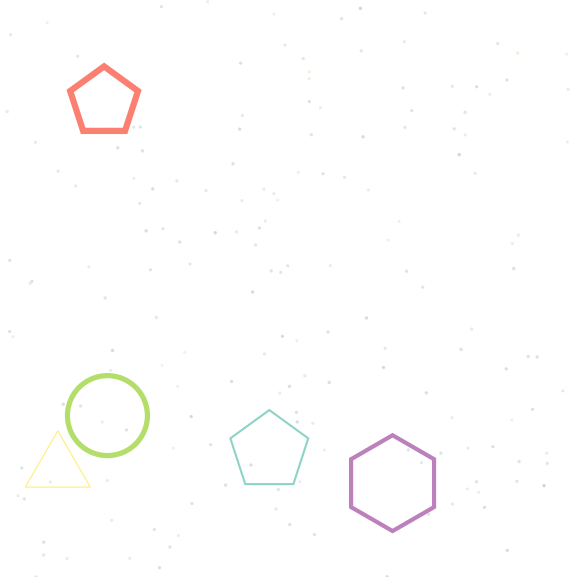[{"shape": "pentagon", "thickness": 1, "radius": 0.35, "center": [0.466, 0.218]}, {"shape": "pentagon", "thickness": 3, "radius": 0.31, "center": [0.18, 0.822]}, {"shape": "circle", "thickness": 2.5, "radius": 0.35, "center": [0.186, 0.279]}, {"shape": "hexagon", "thickness": 2, "radius": 0.41, "center": [0.68, 0.163]}, {"shape": "triangle", "thickness": 0.5, "radius": 0.33, "center": [0.1, 0.188]}]